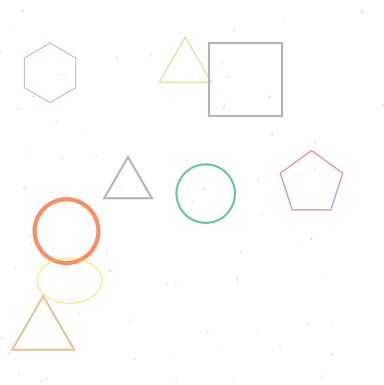[{"shape": "circle", "thickness": 1.5, "radius": 0.38, "center": [0.534, 0.497]}, {"shape": "circle", "thickness": 3, "radius": 0.41, "center": [0.173, 0.4]}, {"shape": "hexagon", "thickness": 0.5, "radius": 0.39, "center": [0.13, 0.811]}, {"shape": "pentagon", "thickness": 1, "radius": 0.43, "center": [0.809, 0.524]}, {"shape": "triangle", "thickness": 0.5, "radius": 0.39, "center": [0.481, 0.826]}, {"shape": "oval", "thickness": 0.5, "radius": 0.42, "center": [0.18, 0.271]}, {"shape": "triangle", "thickness": 1.5, "radius": 0.46, "center": [0.112, 0.138]}, {"shape": "triangle", "thickness": 1.5, "radius": 0.36, "center": [0.333, 0.521]}, {"shape": "square", "thickness": 1.5, "radius": 0.47, "center": [0.637, 0.793]}]